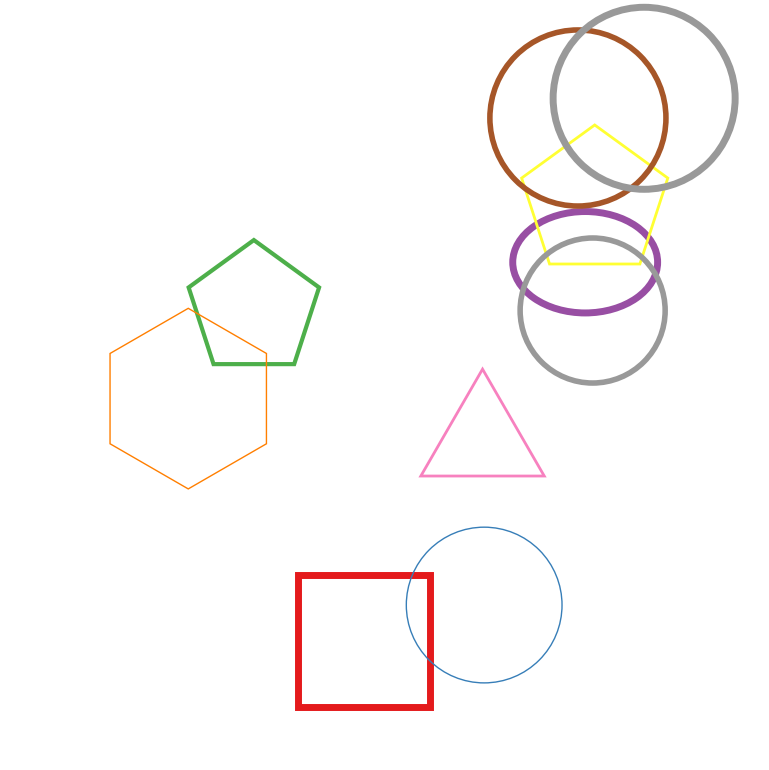[{"shape": "square", "thickness": 2.5, "radius": 0.43, "center": [0.473, 0.167]}, {"shape": "circle", "thickness": 0.5, "radius": 0.51, "center": [0.629, 0.214]}, {"shape": "pentagon", "thickness": 1.5, "radius": 0.45, "center": [0.33, 0.599]}, {"shape": "oval", "thickness": 2.5, "radius": 0.47, "center": [0.76, 0.659]}, {"shape": "hexagon", "thickness": 0.5, "radius": 0.59, "center": [0.244, 0.482]}, {"shape": "pentagon", "thickness": 1, "radius": 0.5, "center": [0.772, 0.738]}, {"shape": "circle", "thickness": 2, "radius": 0.57, "center": [0.751, 0.847]}, {"shape": "triangle", "thickness": 1, "radius": 0.46, "center": [0.627, 0.428]}, {"shape": "circle", "thickness": 2, "radius": 0.47, "center": [0.77, 0.597]}, {"shape": "circle", "thickness": 2.5, "radius": 0.59, "center": [0.837, 0.872]}]